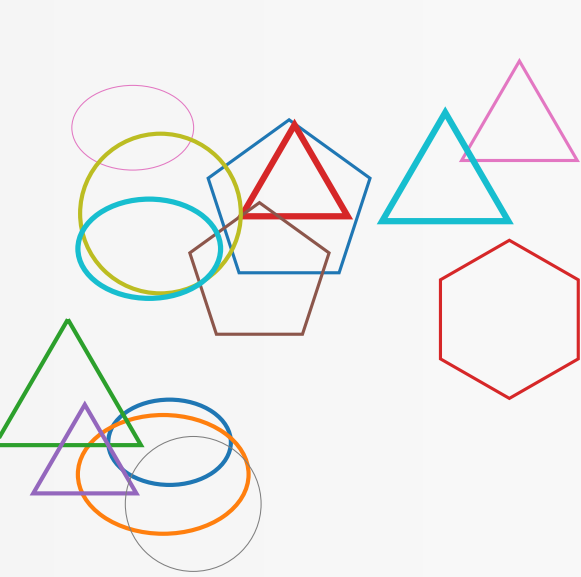[{"shape": "oval", "thickness": 2, "radius": 0.53, "center": [0.292, 0.233]}, {"shape": "pentagon", "thickness": 1.5, "radius": 0.73, "center": [0.497, 0.645]}, {"shape": "oval", "thickness": 2, "radius": 0.73, "center": [0.281, 0.178]}, {"shape": "triangle", "thickness": 2, "radius": 0.73, "center": [0.117, 0.301]}, {"shape": "hexagon", "thickness": 1.5, "radius": 0.68, "center": [0.876, 0.446]}, {"shape": "triangle", "thickness": 3, "radius": 0.53, "center": [0.507, 0.677]}, {"shape": "triangle", "thickness": 2, "radius": 0.51, "center": [0.146, 0.196]}, {"shape": "pentagon", "thickness": 1.5, "radius": 0.63, "center": [0.446, 0.522]}, {"shape": "triangle", "thickness": 1.5, "radius": 0.57, "center": [0.894, 0.779]}, {"shape": "oval", "thickness": 0.5, "radius": 0.52, "center": [0.228, 0.778]}, {"shape": "circle", "thickness": 0.5, "radius": 0.58, "center": [0.332, 0.127]}, {"shape": "circle", "thickness": 2, "radius": 0.69, "center": [0.276, 0.629]}, {"shape": "triangle", "thickness": 3, "radius": 0.63, "center": [0.766, 0.679]}, {"shape": "oval", "thickness": 2.5, "radius": 0.61, "center": [0.257, 0.568]}]